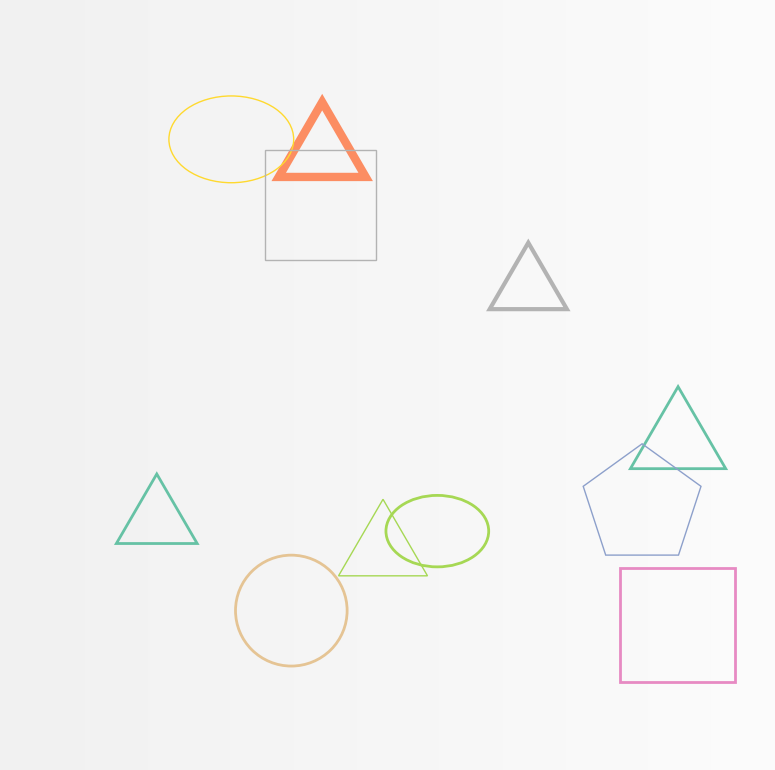[{"shape": "triangle", "thickness": 1, "radius": 0.3, "center": [0.202, 0.324]}, {"shape": "triangle", "thickness": 1, "radius": 0.36, "center": [0.875, 0.427]}, {"shape": "triangle", "thickness": 3, "radius": 0.32, "center": [0.416, 0.803]}, {"shape": "pentagon", "thickness": 0.5, "radius": 0.4, "center": [0.829, 0.344]}, {"shape": "square", "thickness": 1, "radius": 0.37, "center": [0.874, 0.188]}, {"shape": "oval", "thickness": 1, "radius": 0.33, "center": [0.564, 0.31]}, {"shape": "triangle", "thickness": 0.5, "radius": 0.33, "center": [0.494, 0.285]}, {"shape": "oval", "thickness": 0.5, "radius": 0.4, "center": [0.298, 0.819]}, {"shape": "circle", "thickness": 1, "radius": 0.36, "center": [0.376, 0.207]}, {"shape": "triangle", "thickness": 1.5, "radius": 0.29, "center": [0.682, 0.627]}, {"shape": "square", "thickness": 0.5, "radius": 0.36, "center": [0.414, 0.734]}]